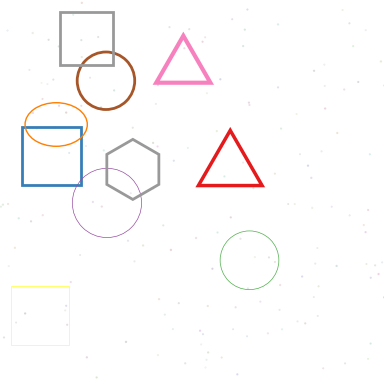[{"shape": "triangle", "thickness": 2.5, "radius": 0.48, "center": [0.598, 0.566]}, {"shape": "square", "thickness": 2, "radius": 0.38, "center": [0.134, 0.594]}, {"shape": "circle", "thickness": 0.5, "radius": 0.38, "center": [0.648, 0.324]}, {"shape": "circle", "thickness": 0.5, "radius": 0.45, "center": [0.278, 0.473]}, {"shape": "oval", "thickness": 1, "radius": 0.4, "center": [0.146, 0.677]}, {"shape": "square", "thickness": 0.5, "radius": 0.38, "center": [0.104, 0.181]}, {"shape": "circle", "thickness": 2, "radius": 0.37, "center": [0.275, 0.79]}, {"shape": "triangle", "thickness": 3, "radius": 0.41, "center": [0.476, 0.826]}, {"shape": "square", "thickness": 2, "radius": 0.34, "center": [0.225, 0.9]}, {"shape": "hexagon", "thickness": 2, "radius": 0.39, "center": [0.345, 0.56]}]